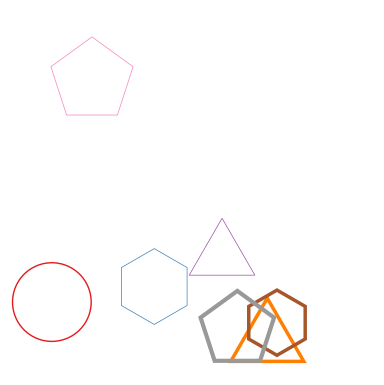[{"shape": "circle", "thickness": 1, "radius": 0.51, "center": [0.135, 0.215]}, {"shape": "hexagon", "thickness": 0.5, "radius": 0.49, "center": [0.401, 0.256]}, {"shape": "triangle", "thickness": 0.5, "radius": 0.49, "center": [0.577, 0.335]}, {"shape": "triangle", "thickness": 2.5, "radius": 0.55, "center": [0.694, 0.116]}, {"shape": "hexagon", "thickness": 2.5, "radius": 0.42, "center": [0.719, 0.162]}, {"shape": "pentagon", "thickness": 0.5, "radius": 0.56, "center": [0.239, 0.792]}, {"shape": "pentagon", "thickness": 3, "radius": 0.5, "center": [0.616, 0.144]}]